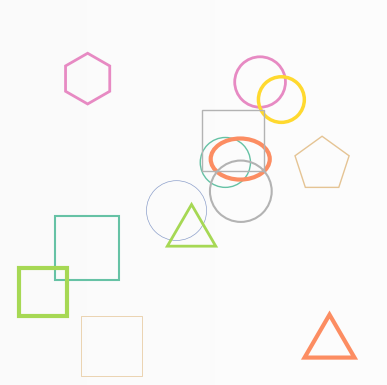[{"shape": "circle", "thickness": 1, "radius": 0.32, "center": [0.582, 0.578]}, {"shape": "square", "thickness": 1.5, "radius": 0.41, "center": [0.225, 0.355]}, {"shape": "triangle", "thickness": 3, "radius": 0.37, "center": [0.85, 0.108]}, {"shape": "oval", "thickness": 3, "radius": 0.38, "center": [0.62, 0.587]}, {"shape": "circle", "thickness": 0.5, "radius": 0.39, "center": [0.456, 0.453]}, {"shape": "hexagon", "thickness": 2, "radius": 0.33, "center": [0.226, 0.796]}, {"shape": "circle", "thickness": 2, "radius": 0.33, "center": [0.671, 0.787]}, {"shape": "triangle", "thickness": 2, "radius": 0.36, "center": [0.494, 0.397]}, {"shape": "square", "thickness": 3, "radius": 0.31, "center": [0.11, 0.242]}, {"shape": "circle", "thickness": 2.5, "radius": 0.3, "center": [0.726, 0.741]}, {"shape": "pentagon", "thickness": 1, "radius": 0.37, "center": [0.831, 0.573]}, {"shape": "square", "thickness": 0.5, "radius": 0.39, "center": [0.289, 0.102]}, {"shape": "square", "thickness": 1, "radius": 0.4, "center": [0.601, 0.634]}, {"shape": "circle", "thickness": 1.5, "radius": 0.4, "center": [0.621, 0.503]}]